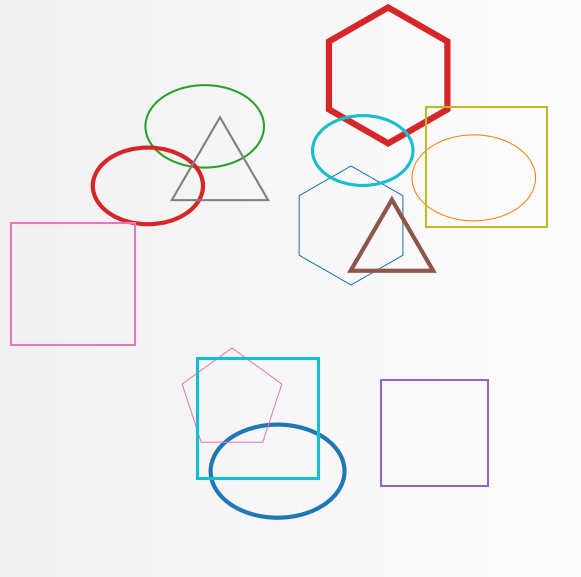[{"shape": "hexagon", "thickness": 0.5, "radius": 0.52, "center": [0.604, 0.609]}, {"shape": "oval", "thickness": 2, "radius": 0.58, "center": [0.478, 0.183]}, {"shape": "oval", "thickness": 0.5, "radius": 0.53, "center": [0.815, 0.691]}, {"shape": "oval", "thickness": 1, "radius": 0.51, "center": [0.352, 0.78]}, {"shape": "oval", "thickness": 2, "radius": 0.47, "center": [0.254, 0.677]}, {"shape": "hexagon", "thickness": 3, "radius": 0.59, "center": [0.668, 0.869]}, {"shape": "square", "thickness": 1, "radius": 0.46, "center": [0.748, 0.249]}, {"shape": "triangle", "thickness": 2, "radius": 0.41, "center": [0.674, 0.571]}, {"shape": "pentagon", "thickness": 0.5, "radius": 0.45, "center": [0.399, 0.306]}, {"shape": "square", "thickness": 1, "radius": 0.53, "center": [0.126, 0.507]}, {"shape": "triangle", "thickness": 1, "radius": 0.48, "center": [0.378, 0.7]}, {"shape": "square", "thickness": 1, "radius": 0.52, "center": [0.837, 0.71]}, {"shape": "oval", "thickness": 1.5, "radius": 0.43, "center": [0.624, 0.738]}, {"shape": "square", "thickness": 1.5, "radius": 0.52, "center": [0.443, 0.276]}]